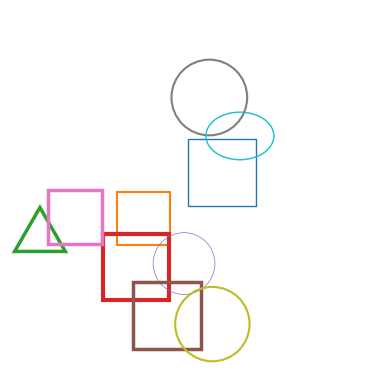[{"shape": "square", "thickness": 1, "radius": 0.44, "center": [0.576, 0.552]}, {"shape": "square", "thickness": 1.5, "radius": 0.35, "center": [0.373, 0.433]}, {"shape": "triangle", "thickness": 2.5, "radius": 0.38, "center": [0.104, 0.385]}, {"shape": "square", "thickness": 3, "radius": 0.43, "center": [0.353, 0.307]}, {"shape": "circle", "thickness": 0.5, "radius": 0.4, "center": [0.478, 0.315]}, {"shape": "square", "thickness": 2.5, "radius": 0.44, "center": [0.434, 0.181]}, {"shape": "square", "thickness": 2.5, "radius": 0.35, "center": [0.194, 0.436]}, {"shape": "circle", "thickness": 1.5, "radius": 0.49, "center": [0.544, 0.747]}, {"shape": "circle", "thickness": 1.5, "radius": 0.48, "center": [0.552, 0.158]}, {"shape": "oval", "thickness": 1, "radius": 0.44, "center": [0.623, 0.647]}]